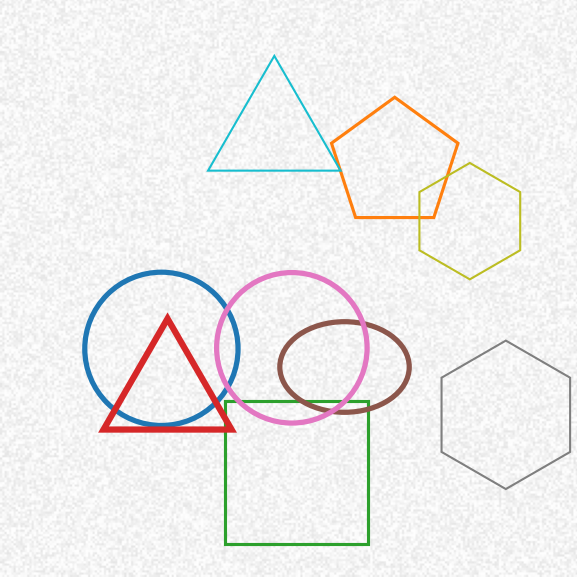[{"shape": "circle", "thickness": 2.5, "radius": 0.66, "center": [0.279, 0.395]}, {"shape": "pentagon", "thickness": 1.5, "radius": 0.58, "center": [0.683, 0.716]}, {"shape": "square", "thickness": 1.5, "radius": 0.62, "center": [0.514, 0.181]}, {"shape": "triangle", "thickness": 3, "radius": 0.64, "center": [0.29, 0.319]}, {"shape": "oval", "thickness": 2.5, "radius": 0.56, "center": [0.597, 0.364]}, {"shape": "circle", "thickness": 2.5, "radius": 0.65, "center": [0.505, 0.397]}, {"shape": "hexagon", "thickness": 1, "radius": 0.64, "center": [0.876, 0.281]}, {"shape": "hexagon", "thickness": 1, "radius": 0.5, "center": [0.814, 0.616]}, {"shape": "triangle", "thickness": 1, "radius": 0.66, "center": [0.475, 0.77]}]